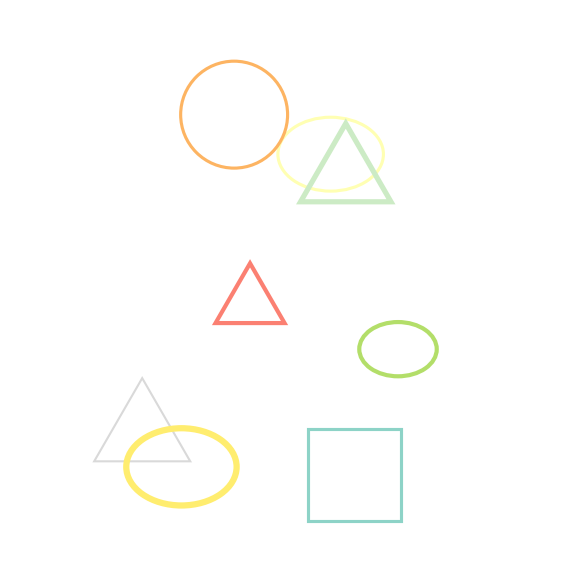[{"shape": "square", "thickness": 1.5, "radius": 0.4, "center": [0.614, 0.177]}, {"shape": "oval", "thickness": 1.5, "radius": 0.46, "center": [0.573, 0.732]}, {"shape": "triangle", "thickness": 2, "radius": 0.34, "center": [0.433, 0.474]}, {"shape": "circle", "thickness": 1.5, "radius": 0.46, "center": [0.405, 0.801]}, {"shape": "oval", "thickness": 2, "radius": 0.34, "center": [0.689, 0.395]}, {"shape": "triangle", "thickness": 1, "radius": 0.48, "center": [0.246, 0.248]}, {"shape": "triangle", "thickness": 2.5, "radius": 0.45, "center": [0.599, 0.695]}, {"shape": "oval", "thickness": 3, "radius": 0.48, "center": [0.314, 0.191]}]